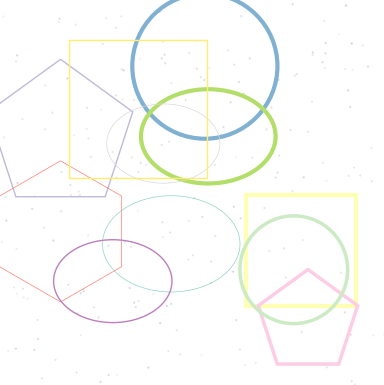[{"shape": "oval", "thickness": 0.5, "radius": 0.89, "center": [0.445, 0.367]}, {"shape": "square", "thickness": 3, "radius": 0.72, "center": [0.782, 0.35]}, {"shape": "pentagon", "thickness": 1, "radius": 0.99, "center": [0.157, 0.649]}, {"shape": "hexagon", "thickness": 0.5, "radius": 0.92, "center": [0.157, 0.399]}, {"shape": "circle", "thickness": 3, "radius": 0.94, "center": [0.532, 0.828]}, {"shape": "oval", "thickness": 3, "radius": 0.87, "center": [0.541, 0.646]}, {"shape": "pentagon", "thickness": 2.5, "radius": 0.68, "center": [0.8, 0.164]}, {"shape": "oval", "thickness": 0.5, "radius": 0.74, "center": [0.424, 0.627]}, {"shape": "oval", "thickness": 1, "radius": 0.77, "center": [0.293, 0.27]}, {"shape": "circle", "thickness": 2.5, "radius": 0.7, "center": [0.763, 0.299]}, {"shape": "square", "thickness": 1, "radius": 0.89, "center": [0.358, 0.716]}]